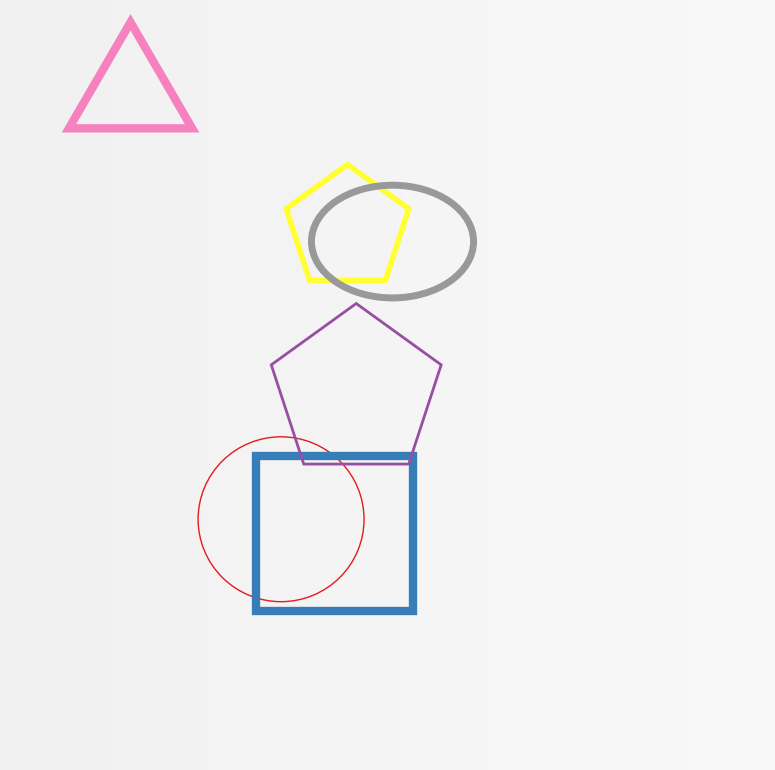[{"shape": "circle", "thickness": 0.5, "radius": 0.54, "center": [0.363, 0.326]}, {"shape": "square", "thickness": 3, "radius": 0.5, "center": [0.432, 0.307]}, {"shape": "pentagon", "thickness": 1, "radius": 0.58, "center": [0.46, 0.491]}, {"shape": "pentagon", "thickness": 2, "radius": 0.42, "center": [0.448, 0.703]}, {"shape": "triangle", "thickness": 3, "radius": 0.46, "center": [0.168, 0.879]}, {"shape": "oval", "thickness": 2.5, "radius": 0.52, "center": [0.506, 0.686]}]